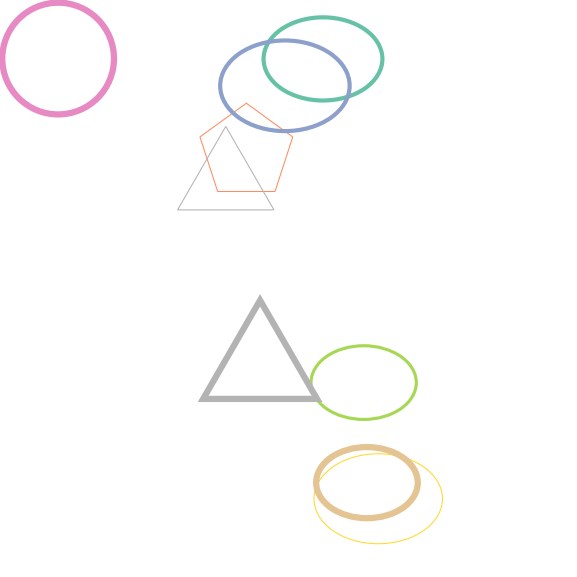[{"shape": "oval", "thickness": 2, "radius": 0.51, "center": [0.559, 0.897]}, {"shape": "pentagon", "thickness": 0.5, "radius": 0.42, "center": [0.427, 0.736]}, {"shape": "oval", "thickness": 2, "radius": 0.56, "center": [0.493, 0.851]}, {"shape": "circle", "thickness": 3, "radius": 0.48, "center": [0.101, 0.898]}, {"shape": "oval", "thickness": 1.5, "radius": 0.46, "center": [0.63, 0.337]}, {"shape": "oval", "thickness": 0.5, "radius": 0.56, "center": [0.655, 0.136]}, {"shape": "oval", "thickness": 3, "radius": 0.44, "center": [0.635, 0.163]}, {"shape": "triangle", "thickness": 0.5, "radius": 0.48, "center": [0.391, 0.684]}, {"shape": "triangle", "thickness": 3, "radius": 0.57, "center": [0.45, 0.365]}]